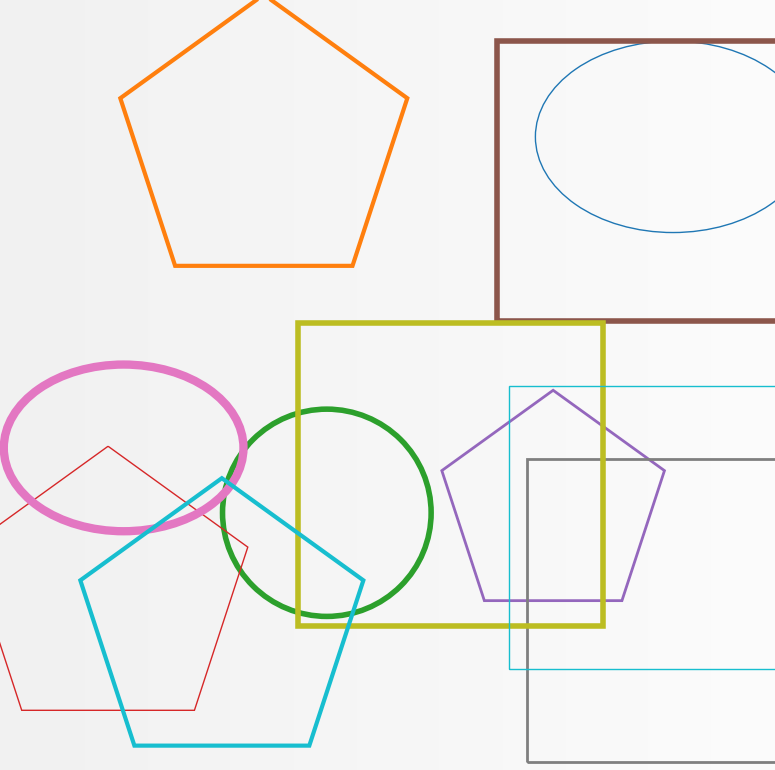[{"shape": "oval", "thickness": 0.5, "radius": 0.89, "center": [0.868, 0.822]}, {"shape": "pentagon", "thickness": 1.5, "radius": 0.97, "center": [0.34, 0.812]}, {"shape": "circle", "thickness": 2, "radius": 0.67, "center": [0.422, 0.334]}, {"shape": "pentagon", "thickness": 0.5, "radius": 0.95, "center": [0.139, 0.231]}, {"shape": "pentagon", "thickness": 1, "radius": 0.76, "center": [0.714, 0.342]}, {"shape": "square", "thickness": 2, "radius": 0.91, "center": [0.823, 0.765]}, {"shape": "oval", "thickness": 3, "radius": 0.77, "center": [0.16, 0.418]}, {"shape": "square", "thickness": 1, "radius": 0.98, "center": [0.877, 0.207]}, {"shape": "square", "thickness": 2, "radius": 0.99, "center": [0.581, 0.384]}, {"shape": "pentagon", "thickness": 1.5, "radius": 0.96, "center": [0.286, 0.187]}, {"shape": "square", "thickness": 0.5, "radius": 0.92, "center": [0.84, 0.315]}]